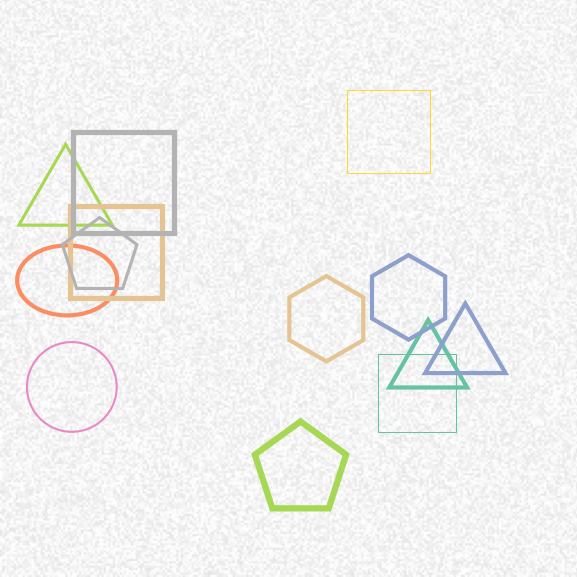[{"shape": "triangle", "thickness": 2, "radius": 0.39, "center": [0.741, 0.367]}, {"shape": "square", "thickness": 0.5, "radius": 0.34, "center": [0.722, 0.319]}, {"shape": "oval", "thickness": 2, "radius": 0.43, "center": [0.116, 0.514]}, {"shape": "triangle", "thickness": 2, "radius": 0.4, "center": [0.806, 0.393]}, {"shape": "hexagon", "thickness": 2, "radius": 0.37, "center": [0.708, 0.484]}, {"shape": "circle", "thickness": 1, "radius": 0.39, "center": [0.124, 0.329]}, {"shape": "triangle", "thickness": 1.5, "radius": 0.47, "center": [0.114, 0.656]}, {"shape": "pentagon", "thickness": 3, "radius": 0.42, "center": [0.52, 0.186]}, {"shape": "square", "thickness": 0.5, "radius": 0.36, "center": [0.673, 0.772]}, {"shape": "square", "thickness": 2.5, "radius": 0.4, "center": [0.201, 0.563]}, {"shape": "hexagon", "thickness": 2, "radius": 0.37, "center": [0.565, 0.447]}, {"shape": "pentagon", "thickness": 1.5, "radius": 0.34, "center": [0.173, 0.555]}, {"shape": "square", "thickness": 2.5, "radius": 0.44, "center": [0.214, 0.683]}]